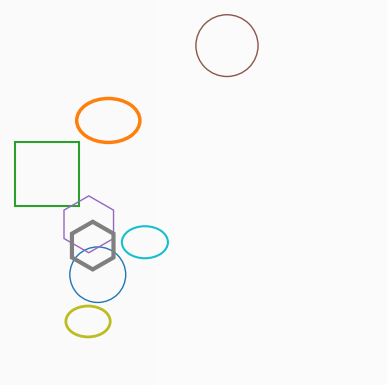[{"shape": "circle", "thickness": 1, "radius": 0.36, "center": [0.252, 0.286]}, {"shape": "oval", "thickness": 2.5, "radius": 0.41, "center": [0.279, 0.687]}, {"shape": "square", "thickness": 1.5, "radius": 0.42, "center": [0.122, 0.547]}, {"shape": "hexagon", "thickness": 1, "radius": 0.37, "center": [0.229, 0.417]}, {"shape": "circle", "thickness": 1, "radius": 0.4, "center": [0.586, 0.882]}, {"shape": "hexagon", "thickness": 3, "radius": 0.31, "center": [0.239, 0.362]}, {"shape": "oval", "thickness": 2, "radius": 0.29, "center": [0.227, 0.165]}, {"shape": "oval", "thickness": 1.5, "radius": 0.3, "center": [0.374, 0.371]}]